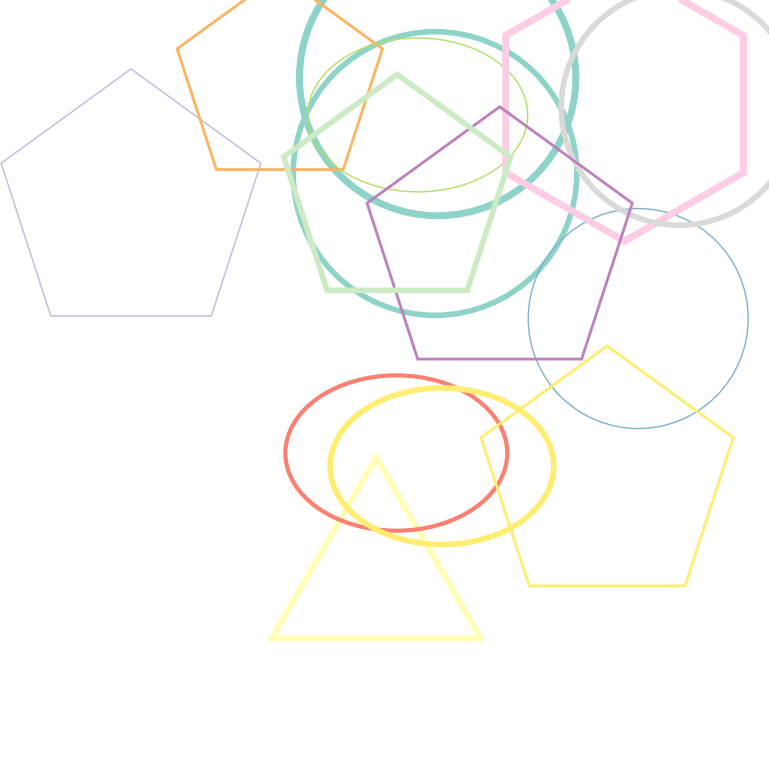[{"shape": "circle", "thickness": 2, "radius": 0.92, "center": [0.565, 0.775]}, {"shape": "circle", "thickness": 2.5, "radius": 0.9, "center": [0.568, 0.899]}, {"shape": "triangle", "thickness": 2, "radius": 0.78, "center": [0.489, 0.249]}, {"shape": "pentagon", "thickness": 0.5, "radius": 0.89, "center": [0.17, 0.733]}, {"shape": "oval", "thickness": 1.5, "radius": 0.72, "center": [0.515, 0.412]}, {"shape": "circle", "thickness": 0.5, "radius": 0.71, "center": [0.829, 0.586]}, {"shape": "pentagon", "thickness": 1, "radius": 0.7, "center": [0.363, 0.893]}, {"shape": "oval", "thickness": 0.5, "radius": 0.71, "center": [0.543, 0.851]}, {"shape": "hexagon", "thickness": 2.5, "radius": 0.89, "center": [0.811, 0.865]}, {"shape": "circle", "thickness": 2, "radius": 0.77, "center": [0.882, 0.861]}, {"shape": "pentagon", "thickness": 1, "radius": 0.91, "center": [0.649, 0.68]}, {"shape": "pentagon", "thickness": 2, "radius": 0.77, "center": [0.516, 0.748]}, {"shape": "oval", "thickness": 2, "radius": 0.73, "center": [0.574, 0.395]}, {"shape": "pentagon", "thickness": 1, "radius": 0.86, "center": [0.788, 0.378]}]